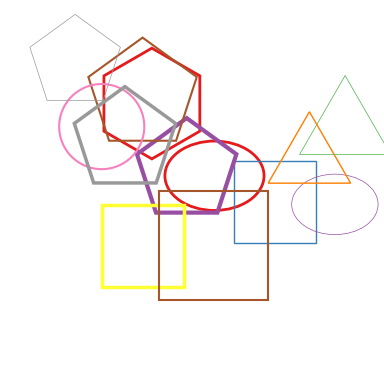[{"shape": "hexagon", "thickness": 2, "radius": 0.72, "center": [0.394, 0.731]}, {"shape": "oval", "thickness": 2, "radius": 0.64, "center": [0.557, 0.544]}, {"shape": "square", "thickness": 1, "radius": 0.53, "center": [0.714, 0.475]}, {"shape": "triangle", "thickness": 0.5, "radius": 0.68, "center": [0.896, 0.667]}, {"shape": "pentagon", "thickness": 3, "radius": 0.68, "center": [0.485, 0.558]}, {"shape": "oval", "thickness": 0.5, "radius": 0.56, "center": [0.87, 0.469]}, {"shape": "triangle", "thickness": 1, "radius": 0.62, "center": [0.804, 0.586]}, {"shape": "square", "thickness": 2.5, "radius": 0.54, "center": [0.371, 0.361]}, {"shape": "square", "thickness": 1.5, "radius": 0.7, "center": [0.555, 0.362]}, {"shape": "pentagon", "thickness": 1.5, "radius": 0.74, "center": [0.37, 0.754]}, {"shape": "circle", "thickness": 1.5, "radius": 0.55, "center": [0.264, 0.671]}, {"shape": "pentagon", "thickness": 0.5, "radius": 0.62, "center": [0.195, 0.839]}, {"shape": "pentagon", "thickness": 2.5, "radius": 0.69, "center": [0.324, 0.637]}]